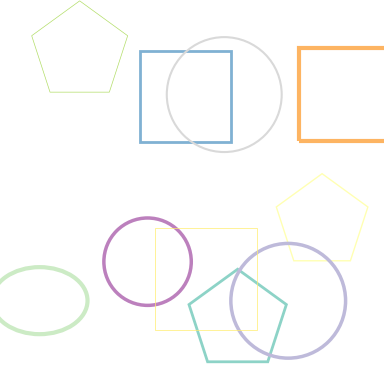[{"shape": "pentagon", "thickness": 2, "radius": 0.66, "center": [0.617, 0.168]}, {"shape": "pentagon", "thickness": 1, "radius": 0.63, "center": [0.837, 0.424]}, {"shape": "circle", "thickness": 2.5, "radius": 0.74, "center": [0.749, 0.219]}, {"shape": "square", "thickness": 2, "radius": 0.59, "center": [0.482, 0.75]}, {"shape": "square", "thickness": 3, "radius": 0.61, "center": [0.897, 0.754]}, {"shape": "pentagon", "thickness": 0.5, "radius": 0.66, "center": [0.207, 0.867]}, {"shape": "circle", "thickness": 1.5, "radius": 0.75, "center": [0.582, 0.754]}, {"shape": "circle", "thickness": 2.5, "radius": 0.57, "center": [0.383, 0.32]}, {"shape": "oval", "thickness": 3, "radius": 0.62, "center": [0.103, 0.219]}, {"shape": "square", "thickness": 0.5, "radius": 0.66, "center": [0.534, 0.275]}]